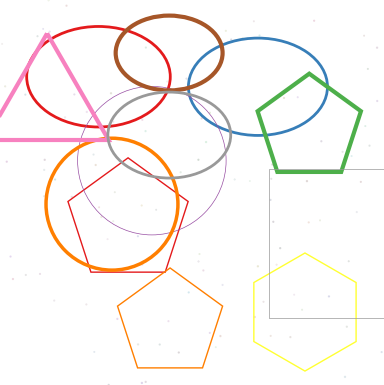[{"shape": "pentagon", "thickness": 1, "radius": 0.82, "center": [0.333, 0.426]}, {"shape": "oval", "thickness": 2, "radius": 0.93, "center": [0.256, 0.801]}, {"shape": "oval", "thickness": 2, "radius": 0.9, "center": [0.67, 0.775]}, {"shape": "pentagon", "thickness": 3, "radius": 0.71, "center": [0.803, 0.668]}, {"shape": "circle", "thickness": 0.5, "radius": 0.96, "center": [0.394, 0.583]}, {"shape": "pentagon", "thickness": 1, "radius": 0.72, "center": [0.442, 0.161]}, {"shape": "circle", "thickness": 2.5, "radius": 0.86, "center": [0.291, 0.47]}, {"shape": "hexagon", "thickness": 1, "radius": 0.77, "center": [0.792, 0.19]}, {"shape": "oval", "thickness": 3, "radius": 0.69, "center": [0.439, 0.862]}, {"shape": "triangle", "thickness": 3, "radius": 0.92, "center": [0.122, 0.729]}, {"shape": "oval", "thickness": 2, "radius": 0.8, "center": [0.44, 0.649]}, {"shape": "square", "thickness": 0.5, "radius": 0.97, "center": [0.892, 0.368]}]